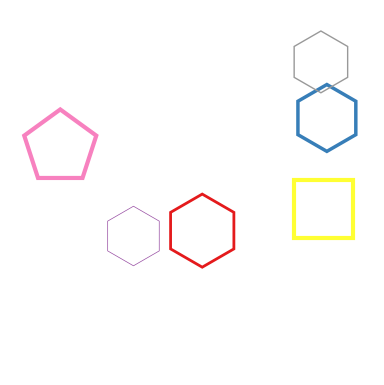[{"shape": "hexagon", "thickness": 2, "radius": 0.47, "center": [0.525, 0.401]}, {"shape": "hexagon", "thickness": 2.5, "radius": 0.43, "center": [0.849, 0.694]}, {"shape": "hexagon", "thickness": 0.5, "radius": 0.39, "center": [0.347, 0.387]}, {"shape": "square", "thickness": 3, "radius": 0.38, "center": [0.841, 0.457]}, {"shape": "pentagon", "thickness": 3, "radius": 0.49, "center": [0.157, 0.617]}, {"shape": "hexagon", "thickness": 1, "radius": 0.4, "center": [0.834, 0.839]}]